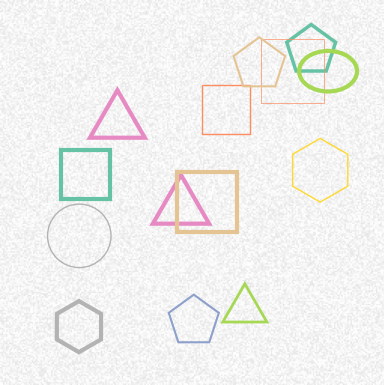[{"shape": "pentagon", "thickness": 2.5, "radius": 0.33, "center": [0.808, 0.87]}, {"shape": "square", "thickness": 3, "radius": 0.32, "center": [0.222, 0.547]}, {"shape": "square", "thickness": 1, "radius": 0.32, "center": [0.587, 0.716]}, {"shape": "square", "thickness": 0.5, "radius": 0.41, "center": [0.76, 0.816]}, {"shape": "pentagon", "thickness": 1.5, "radius": 0.34, "center": [0.503, 0.166]}, {"shape": "triangle", "thickness": 3, "radius": 0.42, "center": [0.47, 0.461]}, {"shape": "triangle", "thickness": 3, "radius": 0.41, "center": [0.305, 0.683]}, {"shape": "triangle", "thickness": 2, "radius": 0.33, "center": [0.636, 0.197]}, {"shape": "oval", "thickness": 3, "radius": 0.38, "center": [0.852, 0.815]}, {"shape": "hexagon", "thickness": 1, "radius": 0.41, "center": [0.832, 0.558]}, {"shape": "pentagon", "thickness": 1.5, "radius": 0.35, "center": [0.674, 0.833]}, {"shape": "square", "thickness": 3, "radius": 0.39, "center": [0.538, 0.474]}, {"shape": "hexagon", "thickness": 3, "radius": 0.33, "center": [0.205, 0.152]}, {"shape": "circle", "thickness": 1, "radius": 0.41, "center": [0.206, 0.387]}]